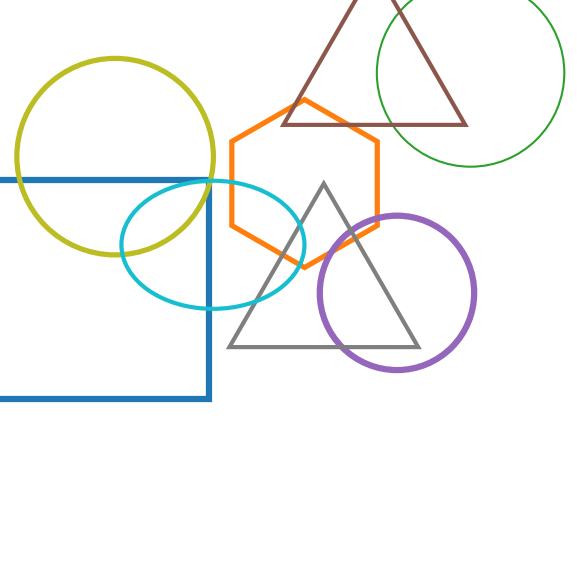[{"shape": "square", "thickness": 3, "radius": 0.95, "center": [0.172, 0.498]}, {"shape": "hexagon", "thickness": 2.5, "radius": 0.73, "center": [0.527, 0.681]}, {"shape": "circle", "thickness": 1, "radius": 0.81, "center": [0.815, 0.873]}, {"shape": "circle", "thickness": 3, "radius": 0.67, "center": [0.687, 0.492]}, {"shape": "triangle", "thickness": 2, "radius": 0.91, "center": [0.648, 0.874]}, {"shape": "triangle", "thickness": 2, "radius": 0.94, "center": [0.561, 0.492]}, {"shape": "circle", "thickness": 2.5, "radius": 0.85, "center": [0.199, 0.728]}, {"shape": "oval", "thickness": 2, "radius": 0.79, "center": [0.369, 0.575]}]